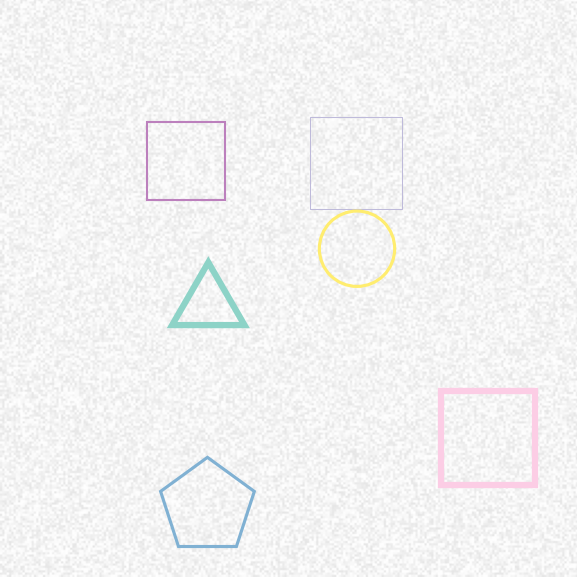[{"shape": "triangle", "thickness": 3, "radius": 0.36, "center": [0.361, 0.472]}, {"shape": "square", "thickness": 0.5, "radius": 0.4, "center": [0.616, 0.716]}, {"shape": "pentagon", "thickness": 1.5, "radius": 0.43, "center": [0.359, 0.122]}, {"shape": "square", "thickness": 3, "radius": 0.41, "center": [0.845, 0.241]}, {"shape": "square", "thickness": 1, "radius": 0.34, "center": [0.322, 0.721]}, {"shape": "circle", "thickness": 1.5, "radius": 0.33, "center": [0.618, 0.568]}]